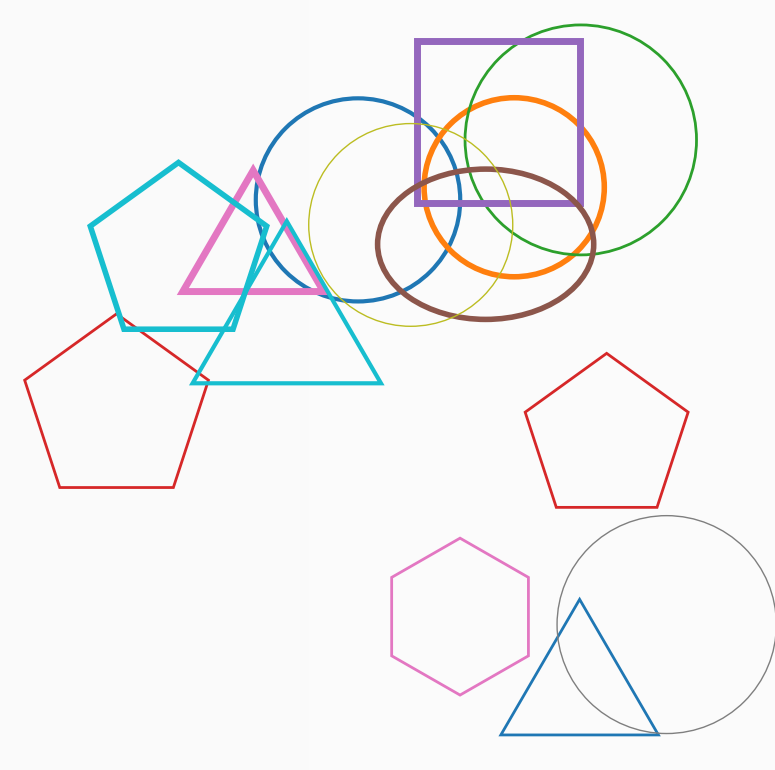[{"shape": "triangle", "thickness": 1, "radius": 0.59, "center": [0.748, 0.104]}, {"shape": "circle", "thickness": 1.5, "radius": 0.66, "center": [0.462, 0.74]}, {"shape": "circle", "thickness": 2, "radius": 0.58, "center": [0.663, 0.757]}, {"shape": "circle", "thickness": 1, "radius": 0.75, "center": [0.749, 0.818]}, {"shape": "pentagon", "thickness": 1, "radius": 0.55, "center": [0.783, 0.431]}, {"shape": "pentagon", "thickness": 1, "radius": 0.62, "center": [0.15, 0.468]}, {"shape": "square", "thickness": 2.5, "radius": 0.53, "center": [0.643, 0.842]}, {"shape": "oval", "thickness": 2, "radius": 0.7, "center": [0.627, 0.683]}, {"shape": "triangle", "thickness": 2.5, "radius": 0.52, "center": [0.327, 0.674]}, {"shape": "hexagon", "thickness": 1, "radius": 0.51, "center": [0.594, 0.199]}, {"shape": "circle", "thickness": 0.5, "radius": 0.71, "center": [0.86, 0.189]}, {"shape": "circle", "thickness": 0.5, "radius": 0.66, "center": [0.53, 0.708]}, {"shape": "triangle", "thickness": 1.5, "radius": 0.7, "center": [0.37, 0.572]}, {"shape": "pentagon", "thickness": 2, "radius": 0.6, "center": [0.23, 0.669]}]